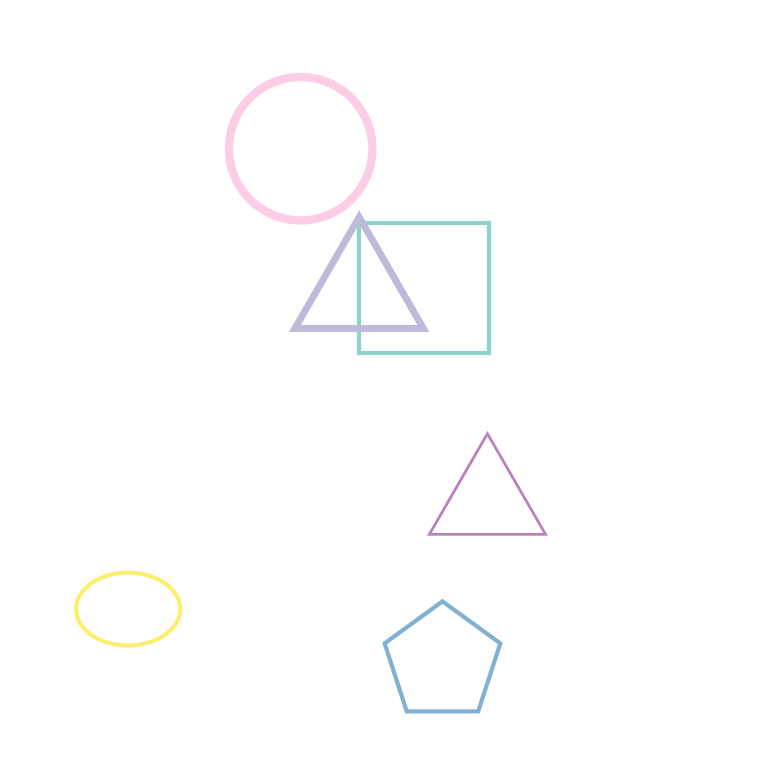[{"shape": "square", "thickness": 1.5, "radius": 0.42, "center": [0.551, 0.626]}, {"shape": "triangle", "thickness": 2.5, "radius": 0.48, "center": [0.466, 0.622]}, {"shape": "pentagon", "thickness": 1.5, "radius": 0.39, "center": [0.575, 0.14]}, {"shape": "circle", "thickness": 3, "radius": 0.47, "center": [0.39, 0.807]}, {"shape": "triangle", "thickness": 1, "radius": 0.44, "center": [0.633, 0.35]}, {"shape": "oval", "thickness": 1.5, "radius": 0.34, "center": [0.166, 0.209]}]